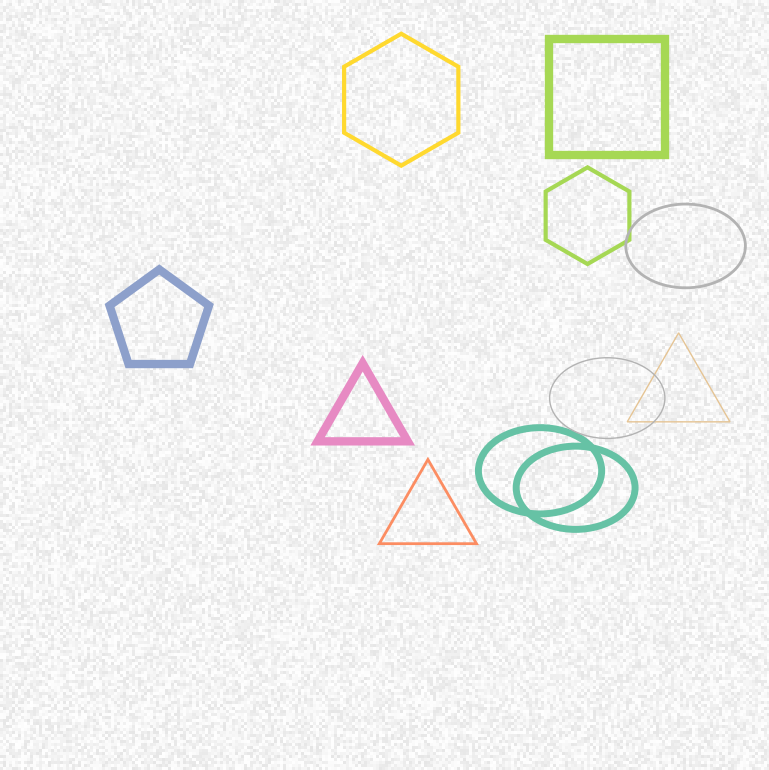[{"shape": "oval", "thickness": 2.5, "radius": 0.39, "center": [0.748, 0.367]}, {"shape": "oval", "thickness": 2.5, "radius": 0.4, "center": [0.701, 0.389]}, {"shape": "triangle", "thickness": 1, "radius": 0.36, "center": [0.556, 0.33]}, {"shape": "pentagon", "thickness": 3, "radius": 0.34, "center": [0.207, 0.582]}, {"shape": "triangle", "thickness": 3, "radius": 0.34, "center": [0.471, 0.461]}, {"shape": "square", "thickness": 3, "radius": 0.38, "center": [0.788, 0.874]}, {"shape": "hexagon", "thickness": 1.5, "radius": 0.31, "center": [0.763, 0.72]}, {"shape": "hexagon", "thickness": 1.5, "radius": 0.43, "center": [0.521, 0.871]}, {"shape": "triangle", "thickness": 0.5, "radius": 0.39, "center": [0.881, 0.491]}, {"shape": "oval", "thickness": 0.5, "radius": 0.37, "center": [0.789, 0.483]}, {"shape": "oval", "thickness": 1, "radius": 0.39, "center": [0.89, 0.681]}]